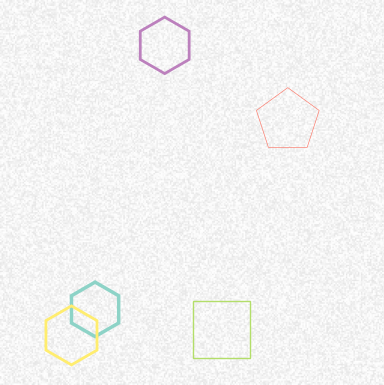[{"shape": "hexagon", "thickness": 2.5, "radius": 0.35, "center": [0.247, 0.196]}, {"shape": "pentagon", "thickness": 0.5, "radius": 0.43, "center": [0.748, 0.687]}, {"shape": "square", "thickness": 1, "radius": 0.37, "center": [0.575, 0.144]}, {"shape": "hexagon", "thickness": 2, "radius": 0.37, "center": [0.428, 0.882]}, {"shape": "hexagon", "thickness": 2, "radius": 0.38, "center": [0.186, 0.129]}]